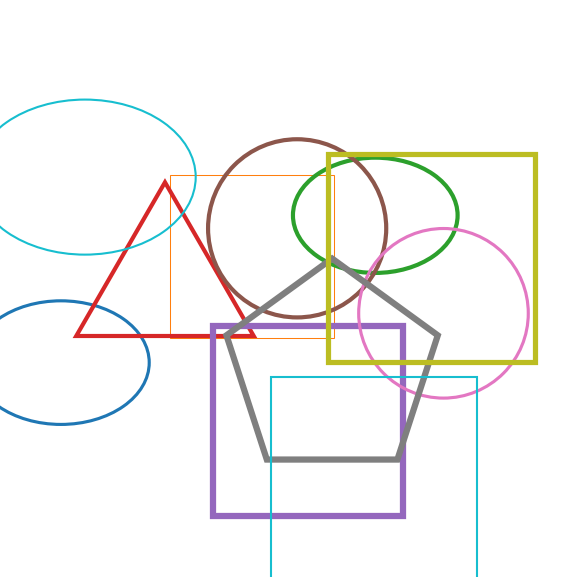[{"shape": "oval", "thickness": 1.5, "radius": 0.76, "center": [0.106, 0.371]}, {"shape": "square", "thickness": 0.5, "radius": 0.71, "center": [0.436, 0.555]}, {"shape": "oval", "thickness": 2, "radius": 0.71, "center": [0.65, 0.626]}, {"shape": "triangle", "thickness": 2, "radius": 0.89, "center": [0.286, 0.506]}, {"shape": "square", "thickness": 3, "radius": 0.82, "center": [0.534, 0.27]}, {"shape": "circle", "thickness": 2, "radius": 0.77, "center": [0.515, 0.604]}, {"shape": "circle", "thickness": 1.5, "radius": 0.73, "center": [0.768, 0.457]}, {"shape": "pentagon", "thickness": 3, "radius": 0.96, "center": [0.575, 0.359]}, {"shape": "square", "thickness": 2.5, "radius": 0.9, "center": [0.747, 0.552]}, {"shape": "square", "thickness": 1, "radius": 0.89, "center": [0.647, 0.167]}, {"shape": "oval", "thickness": 1, "radius": 0.96, "center": [0.147, 0.692]}]